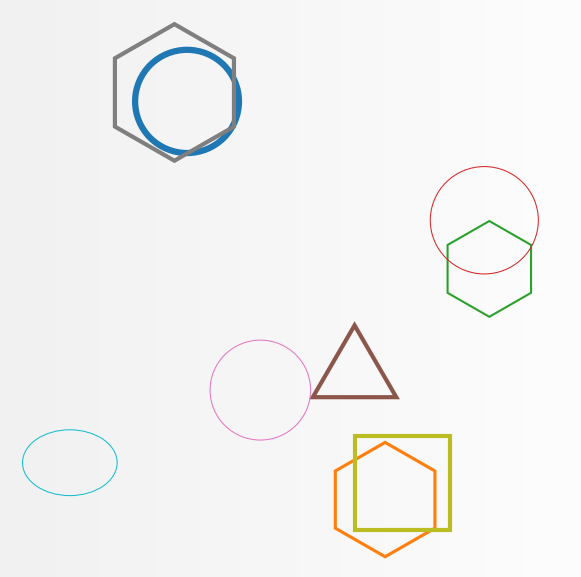[{"shape": "circle", "thickness": 3, "radius": 0.45, "center": [0.322, 0.824]}, {"shape": "hexagon", "thickness": 1.5, "radius": 0.49, "center": [0.663, 0.134]}, {"shape": "hexagon", "thickness": 1, "radius": 0.41, "center": [0.842, 0.534]}, {"shape": "circle", "thickness": 0.5, "radius": 0.46, "center": [0.833, 0.618]}, {"shape": "triangle", "thickness": 2, "radius": 0.41, "center": [0.61, 0.353]}, {"shape": "circle", "thickness": 0.5, "radius": 0.43, "center": [0.448, 0.324]}, {"shape": "hexagon", "thickness": 2, "radius": 0.59, "center": [0.3, 0.839]}, {"shape": "square", "thickness": 2, "radius": 0.4, "center": [0.692, 0.162]}, {"shape": "oval", "thickness": 0.5, "radius": 0.41, "center": [0.12, 0.198]}]